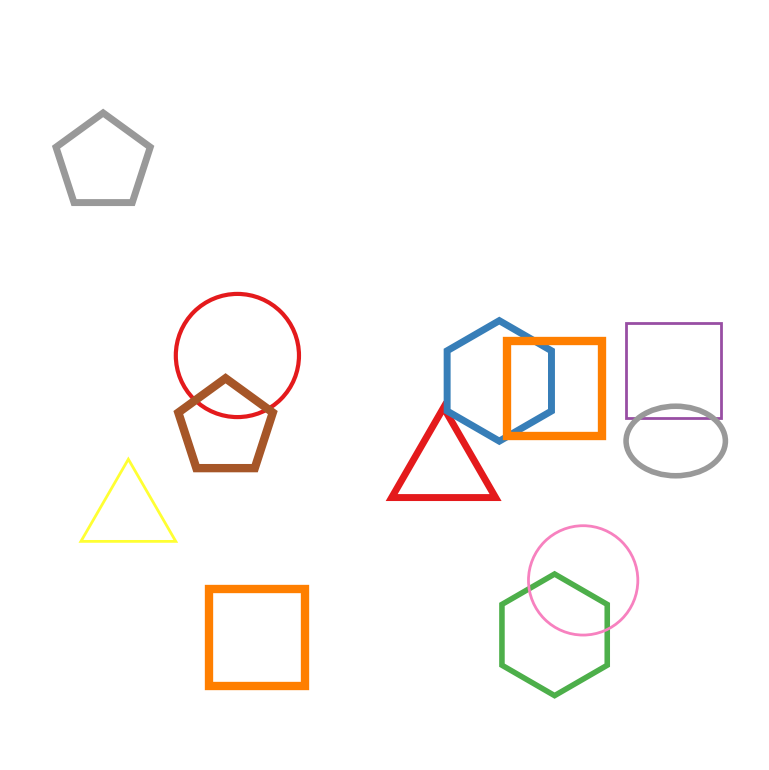[{"shape": "circle", "thickness": 1.5, "radius": 0.4, "center": [0.308, 0.538]}, {"shape": "triangle", "thickness": 2.5, "radius": 0.39, "center": [0.576, 0.393]}, {"shape": "hexagon", "thickness": 2.5, "radius": 0.39, "center": [0.648, 0.505]}, {"shape": "hexagon", "thickness": 2, "radius": 0.39, "center": [0.72, 0.176]}, {"shape": "square", "thickness": 1, "radius": 0.31, "center": [0.875, 0.518]}, {"shape": "square", "thickness": 3, "radius": 0.31, "center": [0.72, 0.496]}, {"shape": "square", "thickness": 3, "radius": 0.31, "center": [0.334, 0.172]}, {"shape": "triangle", "thickness": 1, "radius": 0.36, "center": [0.167, 0.332]}, {"shape": "pentagon", "thickness": 3, "radius": 0.32, "center": [0.293, 0.444]}, {"shape": "circle", "thickness": 1, "radius": 0.36, "center": [0.757, 0.246]}, {"shape": "pentagon", "thickness": 2.5, "radius": 0.32, "center": [0.134, 0.789]}, {"shape": "oval", "thickness": 2, "radius": 0.32, "center": [0.878, 0.427]}]